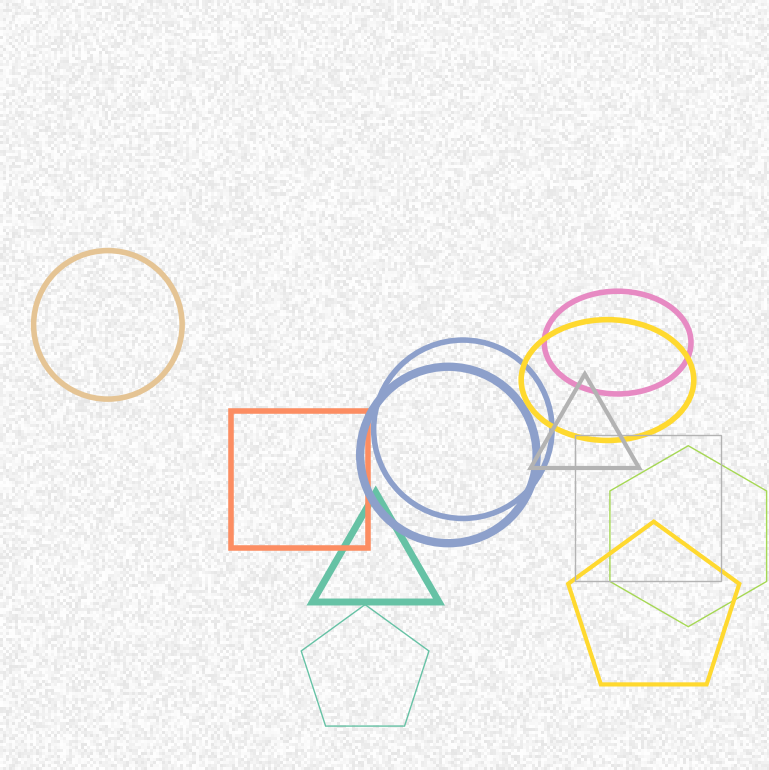[{"shape": "triangle", "thickness": 2.5, "radius": 0.47, "center": [0.488, 0.266]}, {"shape": "pentagon", "thickness": 0.5, "radius": 0.44, "center": [0.474, 0.128]}, {"shape": "square", "thickness": 2, "radius": 0.44, "center": [0.389, 0.378]}, {"shape": "circle", "thickness": 3, "radius": 0.57, "center": [0.582, 0.409]}, {"shape": "circle", "thickness": 2, "radius": 0.58, "center": [0.601, 0.443]}, {"shape": "oval", "thickness": 2, "radius": 0.48, "center": [0.802, 0.555]}, {"shape": "hexagon", "thickness": 0.5, "radius": 0.59, "center": [0.894, 0.304]}, {"shape": "oval", "thickness": 2, "radius": 0.56, "center": [0.789, 0.506]}, {"shape": "pentagon", "thickness": 1.5, "radius": 0.58, "center": [0.849, 0.206]}, {"shape": "circle", "thickness": 2, "radius": 0.48, "center": [0.14, 0.578]}, {"shape": "square", "thickness": 0.5, "radius": 0.47, "center": [0.842, 0.34]}, {"shape": "triangle", "thickness": 1.5, "radius": 0.41, "center": [0.76, 0.433]}]